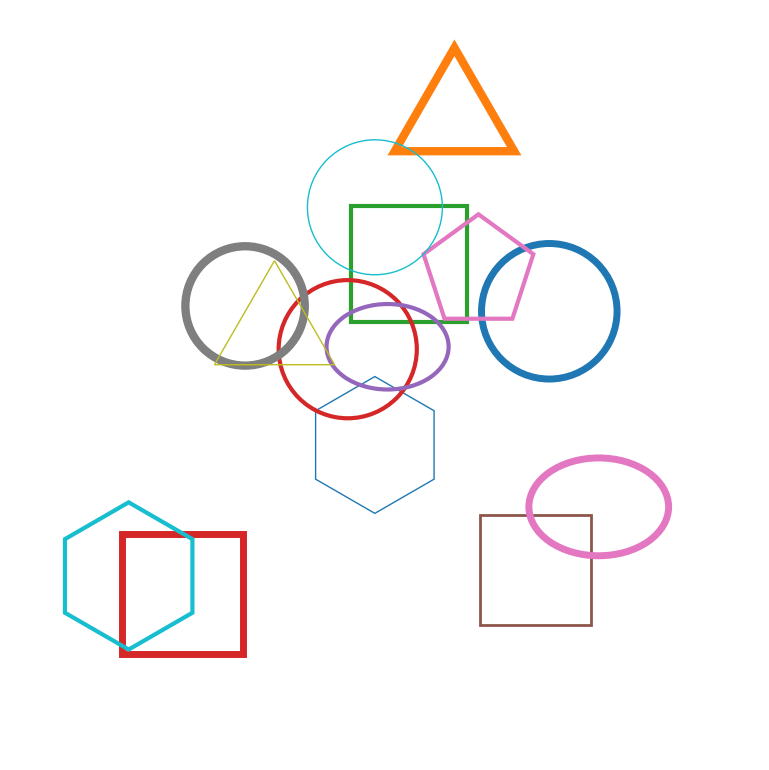[{"shape": "circle", "thickness": 2.5, "radius": 0.44, "center": [0.713, 0.596]}, {"shape": "hexagon", "thickness": 0.5, "radius": 0.44, "center": [0.487, 0.422]}, {"shape": "triangle", "thickness": 3, "radius": 0.45, "center": [0.59, 0.848]}, {"shape": "square", "thickness": 1.5, "radius": 0.38, "center": [0.531, 0.657]}, {"shape": "circle", "thickness": 1.5, "radius": 0.45, "center": [0.452, 0.547]}, {"shape": "square", "thickness": 2.5, "radius": 0.39, "center": [0.237, 0.228]}, {"shape": "oval", "thickness": 1.5, "radius": 0.4, "center": [0.503, 0.55]}, {"shape": "square", "thickness": 1, "radius": 0.36, "center": [0.695, 0.26]}, {"shape": "oval", "thickness": 2.5, "radius": 0.45, "center": [0.778, 0.342]}, {"shape": "pentagon", "thickness": 1.5, "radius": 0.37, "center": [0.621, 0.647]}, {"shape": "circle", "thickness": 3, "radius": 0.39, "center": [0.318, 0.603]}, {"shape": "triangle", "thickness": 0.5, "radius": 0.45, "center": [0.356, 0.571]}, {"shape": "hexagon", "thickness": 1.5, "radius": 0.48, "center": [0.167, 0.252]}, {"shape": "circle", "thickness": 0.5, "radius": 0.44, "center": [0.487, 0.731]}]